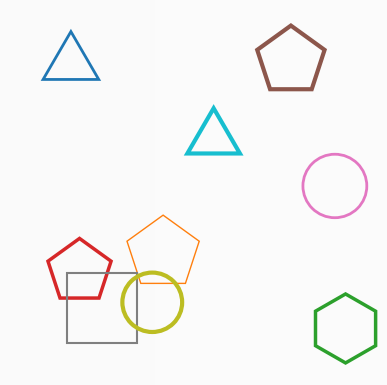[{"shape": "triangle", "thickness": 2, "radius": 0.41, "center": [0.183, 0.835]}, {"shape": "pentagon", "thickness": 1, "radius": 0.49, "center": [0.421, 0.343]}, {"shape": "hexagon", "thickness": 2.5, "radius": 0.45, "center": [0.892, 0.147]}, {"shape": "pentagon", "thickness": 2.5, "radius": 0.43, "center": [0.205, 0.295]}, {"shape": "pentagon", "thickness": 3, "radius": 0.46, "center": [0.751, 0.842]}, {"shape": "circle", "thickness": 2, "radius": 0.41, "center": [0.864, 0.517]}, {"shape": "square", "thickness": 1.5, "radius": 0.45, "center": [0.263, 0.2]}, {"shape": "circle", "thickness": 3, "radius": 0.39, "center": [0.393, 0.215]}, {"shape": "triangle", "thickness": 3, "radius": 0.39, "center": [0.551, 0.641]}]